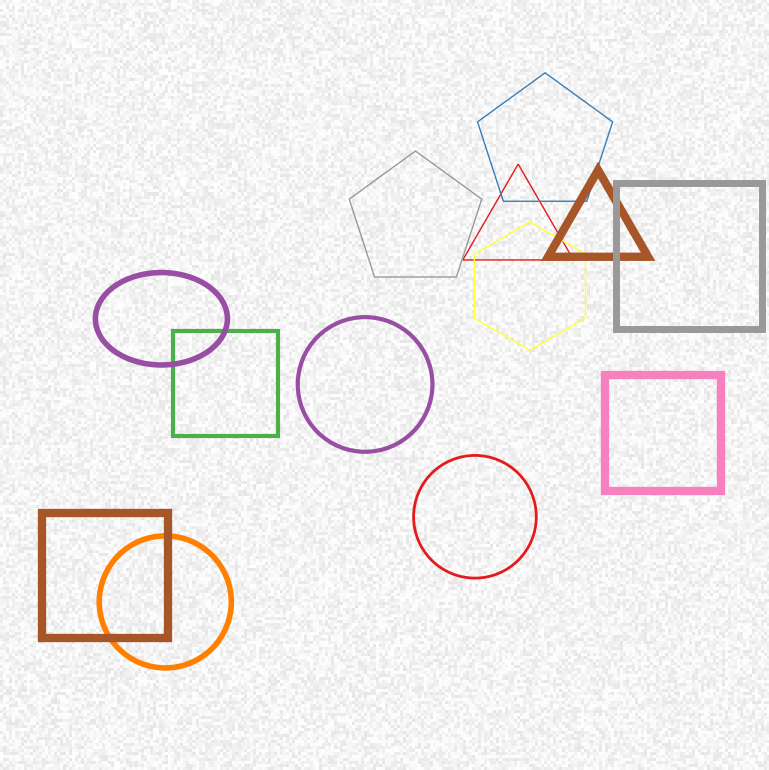[{"shape": "circle", "thickness": 1, "radius": 0.4, "center": [0.617, 0.329]}, {"shape": "triangle", "thickness": 0.5, "radius": 0.42, "center": [0.673, 0.704]}, {"shape": "pentagon", "thickness": 0.5, "radius": 0.46, "center": [0.708, 0.813]}, {"shape": "square", "thickness": 1.5, "radius": 0.34, "center": [0.292, 0.502]}, {"shape": "circle", "thickness": 1.5, "radius": 0.44, "center": [0.474, 0.501]}, {"shape": "oval", "thickness": 2, "radius": 0.43, "center": [0.21, 0.586]}, {"shape": "circle", "thickness": 2, "radius": 0.43, "center": [0.215, 0.218]}, {"shape": "hexagon", "thickness": 0.5, "radius": 0.42, "center": [0.688, 0.628]}, {"shape": "triangle", "thickness": 3, "radius": 0.38, "center": [0.777, 0.704]}, {"shape": "square", "thickness": 3, "radius": 0.41, "center": [0.136, 0.253]}, {"shape": "square", "thickness": 3, "radius": 0.38, "center": [0.861, 0.438]}, {"shape": "square", "thickness": 2.5, "radius": 0.48, "center": [0.895, 0.668]}, {"shape": "pentagon", "thickness": 0.5, "radius": 0.45, "center": [0.54, 0.713]}]